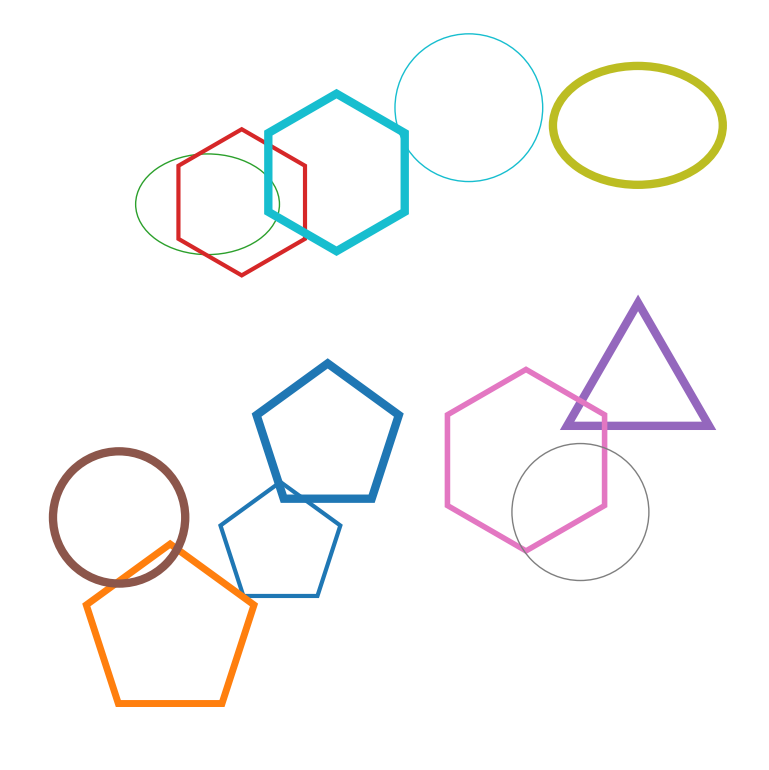[{"shape": "pentagon", "thickness": 3, "radius": 0.49, "center": [0.426, 0.431]}, {"shape": "pentagon", "thickness": 1.5, "radius": 0.41, "center": [0.364, 0.292]}, {"shape": "pentagon", "thickness": 2.5, "radius": 0.57, "center": [0.221, 0.179]}, {"shape": "oval", "thickness": 0.5, "radius": 0.47, "center": [0.27, 0.735]}, {"shape": "hexagon", "thickness": 1.5, "radius": 0.47, "center": [0.314, 0.737]}, {"shape": "triangle", "thickness": 3, "radius": 0.53, "center": [0.829, 0.5]}, {"shape": "circle", "thickness": 3, "radius": 0.43, "center": [0.155, 0.328]}, {"shape": "hexagon", "thickness": 2, "radius": 0.59, "center": [0.683, 0.402]}, {"shape": "circle", "thickness": 0.5, "radius": 0.44, "center": [0.754, 0.335]}, {"shape": "oval", "thickness": 3, "radius": 0.55, "center": [0.828, 0.837]}, {"shape": "hexagon", "thickness": 3, "radius": 0.51, "center": [0.437, 0.776]}, {"shape": "circle", "thickness": 0.5, "radius": 0.48, "center": [0.609, 0.86]}]